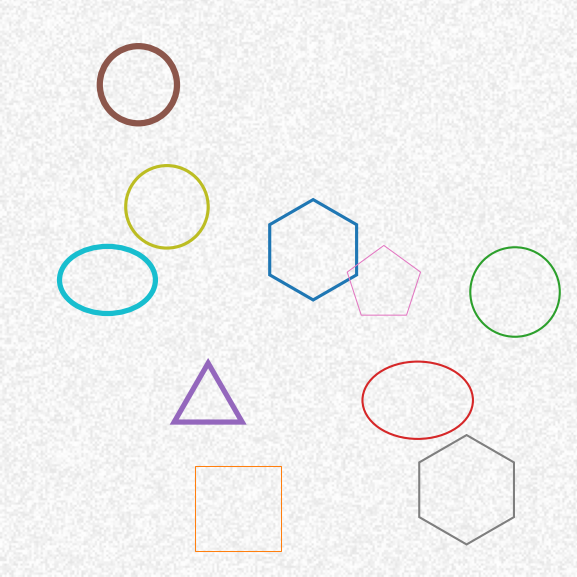[{"shape": "hexagon", "thickness": 1.5, "radius": 0.43, "center": [0.542, 0.567]}, {"shape": "square", "thickness": 0.5, "radius": 0.37, "center": [0.412, 0.119]}, {"shape": "circle", "thickness": 1, "radius": 0.39, "center": [0.892, 0.493]}, {"shape": "oval", "thickness": 1, "radius": 0.48, "center": [0.723, 0.306]}, {"shape": "triangle", "thickness": 2.5, "radius": 0.34, "center": [0.36, 0.302]}, {"shape": "circle", "thickness": 3, "radius": 0.33, "center": [0.24, 0.852]}, {"shape": "pentagon", "thickness": 0.5, "radius": 0.33, "center": [0.665, 0.507]}, {"shape": "hexagon", "thickness": 1, "radius": 0.47, "center": [0.808, 0.151]}, {"shape": "circle", "thickness": 1.5, "radius": 0.36, "center": [0.289, 0.641]}, {"shape": "oval", "thickness": 2.5, "radius": 0.42, "center": [0.186, 0.514]}]